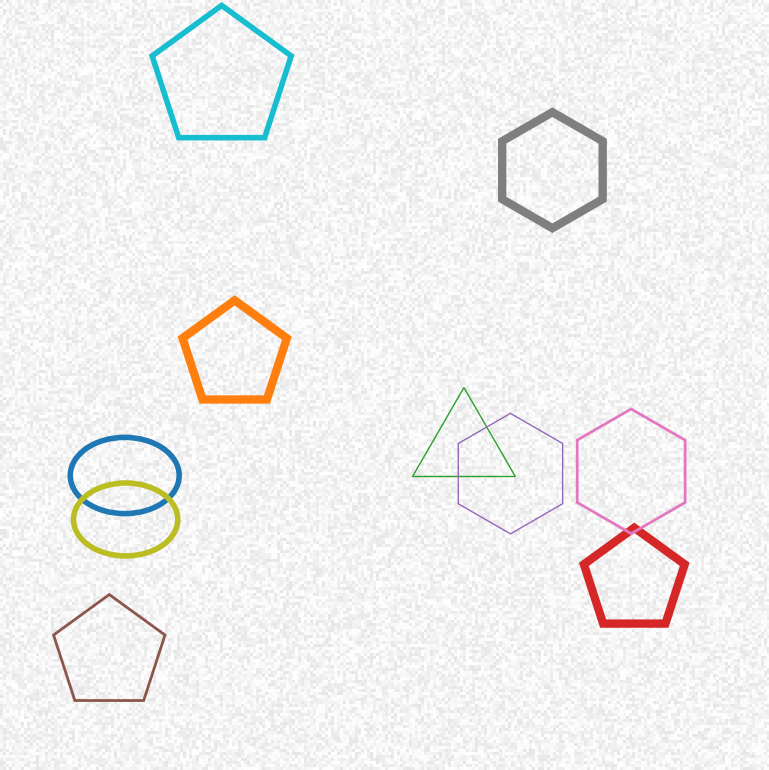[{"shape": "oval", "thickness": 2, "radius": 0.35, "center": [0.162, 0.382]}, {"shape": "pentagon", "thickness": 3, "radius": 0.36, "center": [0.305, 0.539]}, {"shape": "triangle", "thickness": 0.5, "radius": 0.39, "center": [0.603, 0.42]}, {"shape": "pentagon", "thickness": 3, "radius": 0.34, "center": [0.824, 0.246]}, {"shape": "hexagon", "thickness": 0.5, "radius": 0.39, "center": [0.663, 0.385]}, {"shape": "pentagon", "thickness": 1, "radius": 0.38, "center": [0.142, 0.152]}, {"shape": "hexagon", "thickness": 1, "radius": 0.4, "center": [0.82, 0.388]}, {"shape": "hexagon", "thickness": 3, "radius": 0.38, "center": [0.717, 0.779]}, {"shape": "oval", "thickness": 2, "radius": 0.34, "center": [0.163, 0.325]}, {"shape": "pentagon", "thickness": 2, "radius": 0.47, "center": [0.288, 0.898]}]